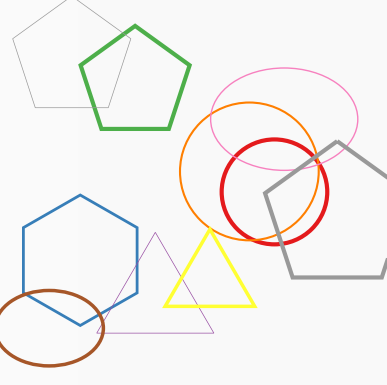[{"shape": "circle", "thickness": 3, "radius": 0.68, "center": [0.708, 0.502]}, {"shape": "hexagon", "thickness": 2, "radius": 0.85, "center": [0.207, 0.324]}, {"shape": "pentagon", "thickness": 3, "radius": 0.74, "center": [0.349, 0.785]}, {"shape": "triangle", "thickness": 0.5, "radius": 0.87, "center": [0.401, 0.222]}, {"shape": "circle", "thickness": 1.5, "radius": 0.89, "center": [0.644, 0.555]}, {"shape": "triangle", "thickness": 2.5, "radius": 0.67, "center": [0.542, 0.271]}, {"shape": "oval", "thickness": 2.5, "radius": 0.7, "center": [0.127, 0.148]}, {"shape": "oval", "thickness": 1, "radius": 0.95, "center": [0.733, 0.69]}, {"shape": "pentagon", "thickness": 0.5, "radius": 0.8, "center": [0.185, 0.85]}, {"shape": "pentagon", "thickness": 3, "radius": 0.98, "center": [0.87, 0.438]}]